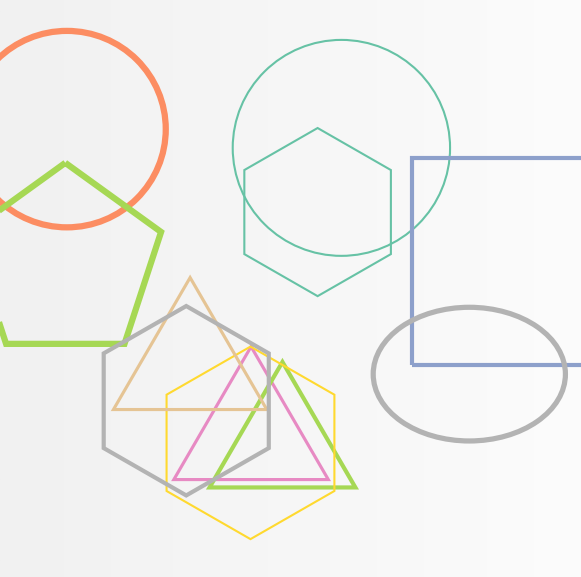[{"shape": "circle", "thickness": 1, "radius": 0.93, "center": [0.587, 0.743]}, {"shape": "hexagon", "thickness": 1, "radius": 0.73, "center": [0.546, 0.632]}, {"shape": "circle", "thickness": 3, "radius": 0.85, "center": [0.115, 0.776]}, {"shape": "square", "thickness": 2, "radius": 0.9, "center": [0.888, 0.546]}, {"shape": "triangle", "thickness": 1.5, "radius": 0.77, "center": [0.432, 0.245]}, {"shape": "triangle", "thickness": 2, "radius": 0.72, "center": [0.486, 0.227]}, {"shape": "pentagon", "thickness": 3, "radius": 0.87, "center": [0.112, 0.544]}, {"shape": "hexagon", "thickness": 1, "radius": 0.83, "center": [0.431, 0.232]}, {"shape": "triangle", "thickness": 1.5, "radius": 0.76, "center": [0.327, 0.366]}, {"shape": "hexagon", "thickness": 2, "radius": 0.82, "center": [0.32, 0.305]}, {"shape": "oval", "thickness": 2.5, "radius": 0.83, "center": [0.807, 0.351]}]